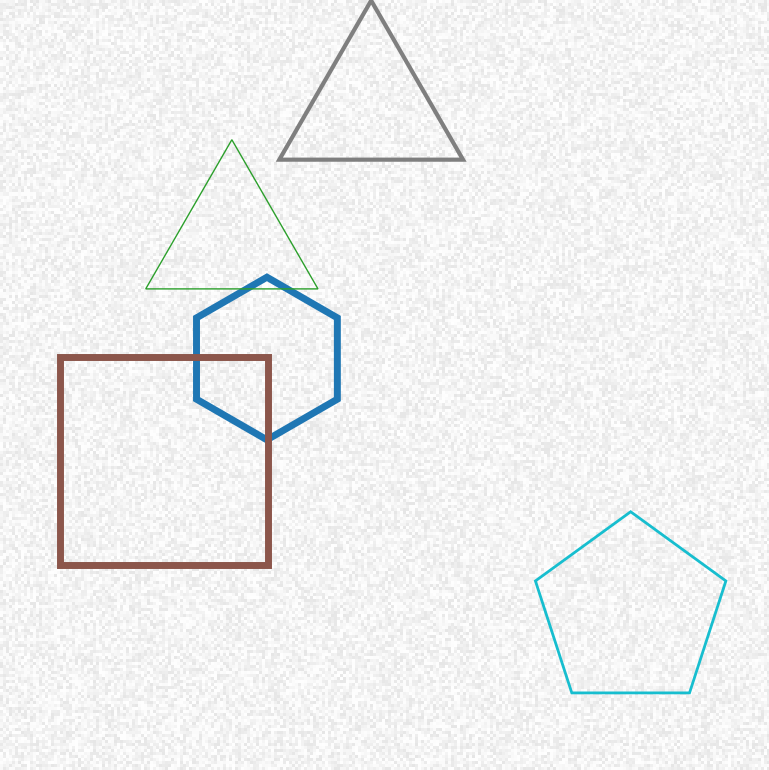[{"shape": "hexagon", "thickness": 2.5, "radius": 0.53, "center": [0.347, 0.534]}, {"shape": "triangle", "thickness": 0.5, "radius": 0.65, "center": [0.301, 0.689]}, {"shape": "square", "thickness": 2.5, "radius": 0.67, "center": [0.213, 0.401]}, {"shape": "triangle", "thickness": 1.5, "radius": 0.69, "center": [0.482, 0.862]}, {"shape": "pentagon", "thickness": 1, "radius": 0.65, "center": [0.819, 0.205]}]